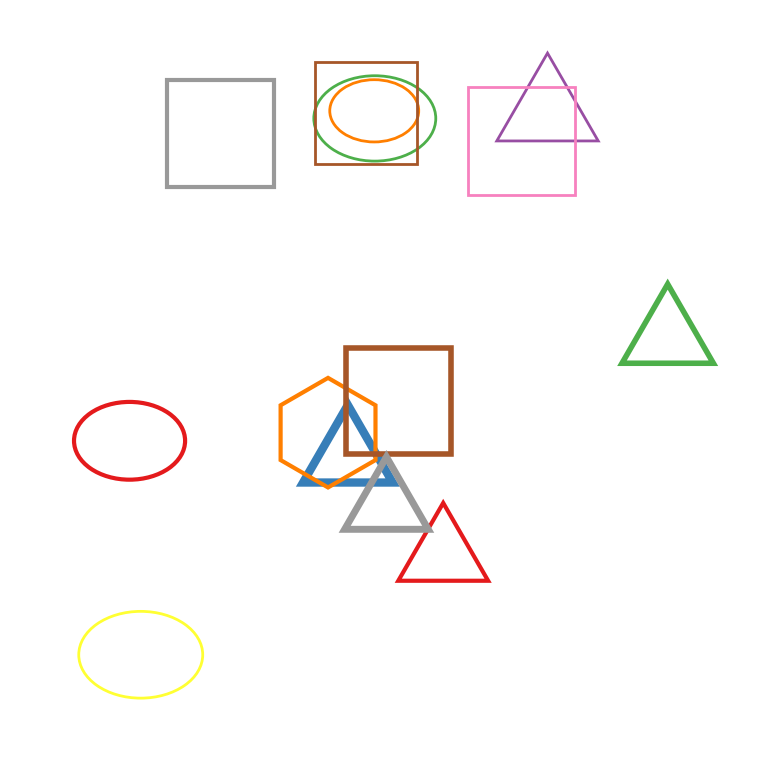[{"shape": "triangle", "thickness": 1.5, "radius": 0.34, "center": [0.576, 0.279]}, {"shape": "oval", "thickness": 1.5, "radius": 0.36, "center": [0.168, 0.428]}, {"shape": "triangle", "thickness": 3, "radius": 0.34, "center": [0.452, 0.407]}, {"shape": "oval", "thickness": 1, "radius": 0.4, "center": [0.487, 0.846]}, {"shape": "triangle", "thickness": 2, "radius": 0.34, "center": [0.867, 0.563]}, {"shape": "triangle", "thickness": 1, "radius": 0.38, "center": [0.711, 0.855]}, {"shape": "oval", "thickness": 1, "radius": 0.29, "center": [0.486, 0.856]}, {"shape": "hexagon", "thickness": 1.5, "radius": 0.36, "center": [0.426, 0.438]}, {"shape": "oval", "thickness": 1, "radius": 0.4, "center": [0.183, 0.15]}, {"shape": "square", "thickness": 1, "radius": 0.33, "center": [0.475, 0.853]}, {"shape": "square", "thickness": 2, "radius": 0.34, "center": [0.518, 0.479]}, {"shape": "square", "thickness": 1, "radius": 0.35, "center": [0.678, 0.817]}, {"shape": "square", "thickness": 1.5, "radius": 0.35, "center": [0.287, 0.827]}, {"shape": "triangle", "thickness": 2.5, "radius": 0.31, "center": [0.502, 0.344]}]